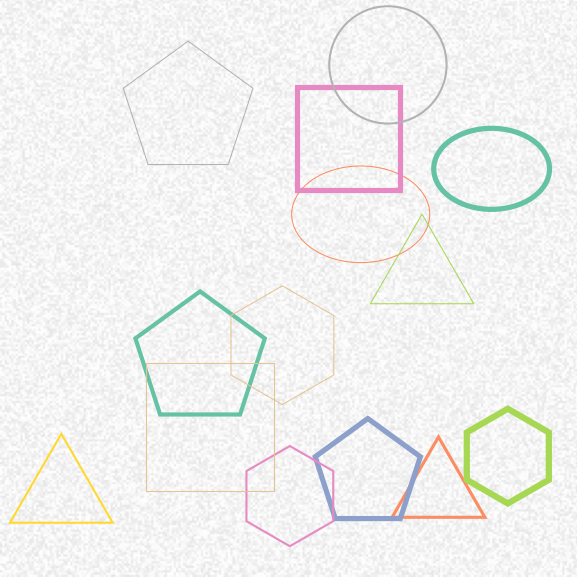[{"shape": "pentagon", "thickness": 2, "radius": 0.59, "center": [0.346, 0.377]}, {"shape": "oval", "thickness": 2.5, "radius": 0.5, "center": [0.851, 0.707]}, {"shape": "oval", "thickness": 0.5, "radius": 0.6, "center": [0.625, 0.628]}, {"shape": "triangle", "thickness": 1.5, "radius": 0.46, "center": [0.759, 0.15]}, {"shape": "pentagon", "thickness": 2.5, "radius": 0.48, "center": [0.637, 0.179]}, {"shape": "square", "thickness": 2.5, "radius": 0.44, "center": [0.603, 0.759]}, {"shape": "hexagon", "thickness": 1, "radius": 0.43, "center": [0.502, 0.14]}, {"shape": "triangle", "thickness": 0.5, "radius": 0.52, "center": [0.731, 0.525]}, {"shape": "hexagon", "thickness": 3, "radius": 0.41, "center": [0.879, 0.209]}, {"shape": "triangle", "thickness": 1, "radius": 0.51, "center": [0.106, 0.145]}, {"shape": "square", "thickness": 0.5, "radius": 0.55, "center": [0.364, 0.26]}, {"shape": "hexagon", "thickness": 0.5, "radius": 0.51, "center": [0.489, 0.401]}, {"shape": "circle", "thickness": 1, "radius": 0.51, "center": [0.672, 0.887]}, {"shape": "pentagon", "thickness": 0.5, "radius": 0.59, "center": [0.326, 0.81]}]